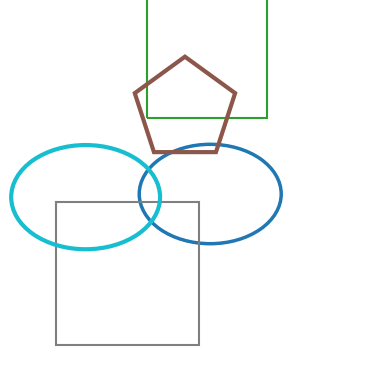[{"shape": "oval", "thickness": 2.5, "radius": 0.92, "center": [0.546, 0.496]}, {"shape": "square", "thickness": 1.5, "radius": 0.78, "center": [0.538, 0.849]}, {"shape": "pentagon", "thickness": 3, "radius": 0.69, "center": [0.48, 0.716]}, {"shape": "square", "thickness": 1.5, "radius": 0.93, "center": [0.332, 0.289]}, {"shape": "oval", "thickness": 3, "radius": 0.97, "center": [0.222, 0.488]}]